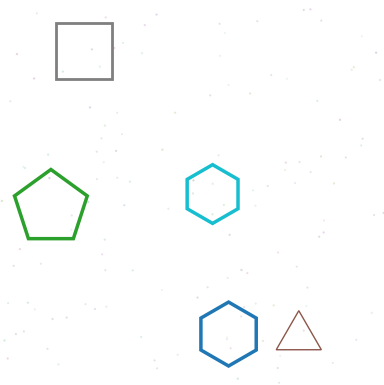[{"shape": "hexagon", "thickness": 2.5, "radius": 0.41, "center": [0.594, 0.132]}, {"shape": "pentagon", "thickness": 2.5, "radius": 0.5, "center": [0.132, 0.46]}, {"shape": "triangle", "thickness": 1, "radius": 0.34, "center": [0.776, 0.125]}, {"shape": "square", "thickness": 2, "radius": 0.36, "center": [0.218, 0.867]}, {"shape": "hexagon", "thickness": 2.5, "radius": 0.38, "center": [0.552, 0.496]}]